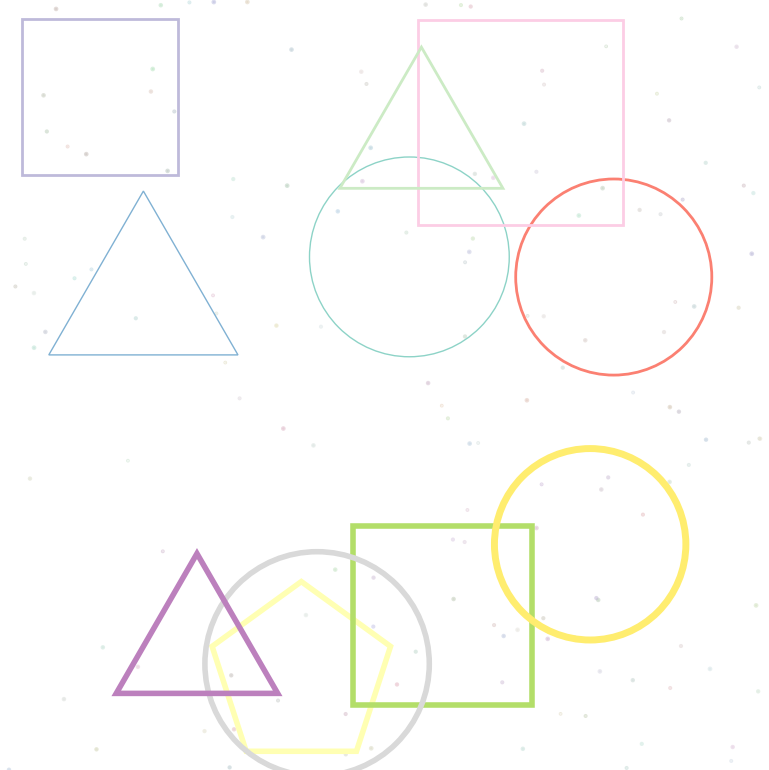[{"shape": "circle", "thickness": 0.5, "radius": 0.65, "center": [0.532, 0.666]}, {"shape": "pentagon", "thickness": 2, "radius": 0.61, "center": [0.391, 0.123]}, {"shape": "square", "thickness": 1, "radius": 0.51, "center": [0.13, 0.874]}, {"shape": "circle", "thickness": 1, "radius": 0.64, "center": [0.797, 0.64]}, {"shape": "triangle", "thickness": 0.5, "radius": 0.71, "center": [0.186, 0.61]}, {"shape": "square", "thickness": 2, "radius": 0.58, "center": [0.575, 0.2]}, {"shape": "square", "thickness": 1, "radius": 0.67, "center": [0.676, 0.841]}, {"shape": "circle", "thickness": 2, "radius": 0.73, "center": [0.412, 0.138]}, {"shape": "triangle", "thickness": 2, "radius": 0.61, "center": [0.256, 0.16]}, {"shape": "triangle", "thickness": 1, "radius": 0.61, "center": [0.547, 0.817]}, {"shape": "circle", "thickness": 2.5, "radius": 0.62, "center": [0.766, 0.293]}]